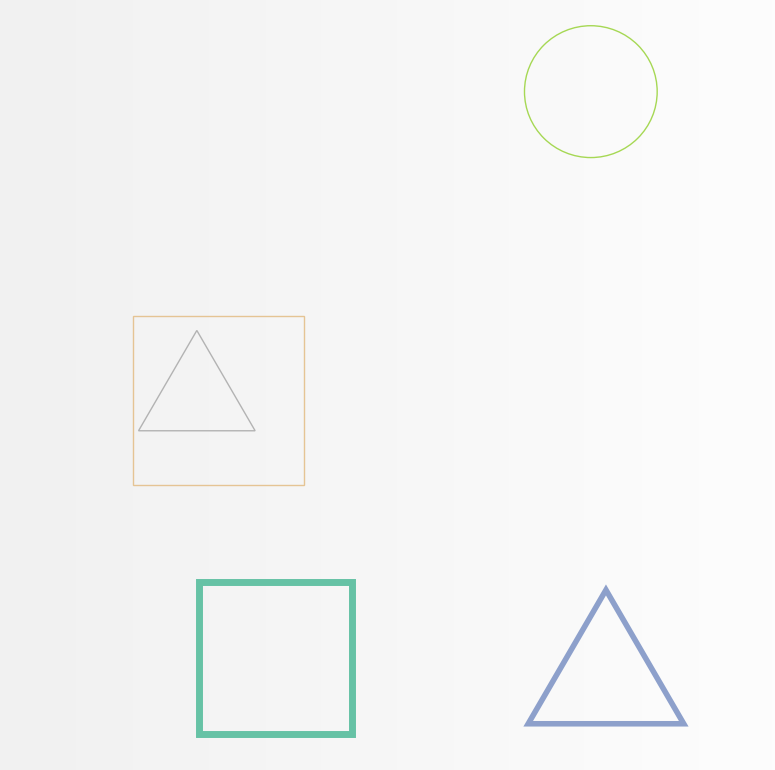[{"shape": "square", "thickness": 2.5, "radius": 0.49, "center": [0.355, 0.146]}, {"shape": "triangle", "thickness": 2, "radius": 0.58, "center": [0.782, 0.118]}, {"shape": "circle", "thickness": 0.5, "radius": 0.43, "center": [0.762, 0.881]}, {"shape": "square", "thickness": 0.5, "radius": 0.55, "center": [0.282, 0.48]}, {"shape": "triangle", "thickness": 0.5, "radius": 0.43, "center": [0.254, 0.484]}]